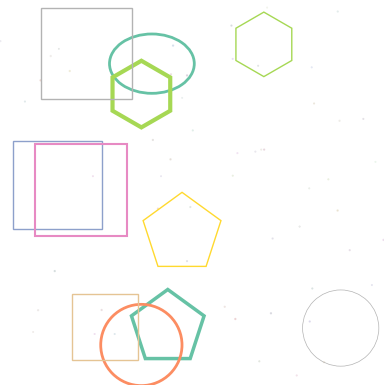[{"shape": "pentagon", "thickness": 2.5, "radius": 0.5, "center": [0.436, 0.149]}, {"shape": "oval", "thickness": 2, "radius": 0.55, "center": [0.395, 0.835]}, {"shape": "circle", "thickness": 2, "radius": 0.53, "center": [0.367, 0.104]}, {"shape": "square", "thickness": 1, "radius": 0.57, "center": [0.15, 0.52]}, {"shape": "square", "thickness": 1.5, "radius": 0.6, "center": [0.21, 0.506]}, {"shape": "hexagon", "thickness": 1, "radius": 0.42, "center": [0.685, 0.885]}, {"shape": "hexagon", "thickness": 3, "radius": 0.43, "center": [0.367, 0.756]}, {"shape": "pentagon", "thickness": 1, "radius": 0.53, "center": [0.473, 0.394]}, {"shape": "square", "thickness": 1, "radius": 0.43, "center": [0.272, 0.151]}, {"shape": "square", "thickness": 1, "radius": 0.59, "center": [0.225, 0.861]}, {"shape": "circle", "thickness": 0.5, "radius": 0.49, "center": [0.885, 0.148]}]